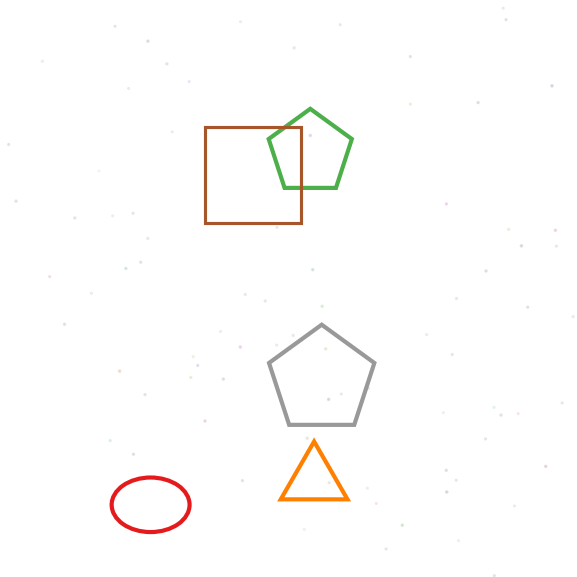[{"shape": "oval", "thickness": 2, "radius": 0.34, "center": [0.261, 0.125]}, {"shape": "pentagon", "thickness": 2, "radius": 0.38, "center": [0.537, 0.735]}, {"shape": "triangle", "thickness": 2, "radius": 0.33, "center": [0.544, 0.168]}, {"shape": "square", "thickness": 1.5, "radius": 0.41, "center": [0.438, 0.696]}, {"shape": "pentagon", "thickness": 2, "radius": 0.48, "center": [0.557, 0.341]}]